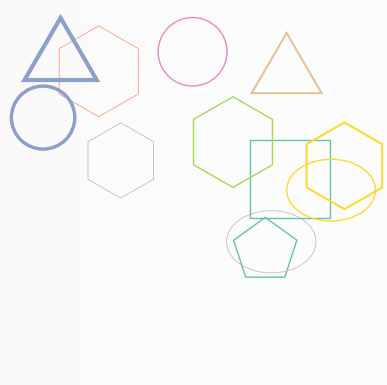[{"shape": "square", "thickness": 1, "radius": 0.51, "center": [0.748, 0.536]}, {"shape": "pentagon", "thickness": 1, "radius": 0.43, "center": [0.684, 0.349]}, {"shape": "hexagon", "thickness": 0.5, "radius": 0.59, "center": [0.255, 0.815]}, {"shape": "circle", "thickness": 2.5, "radius": 0.41, "center": [0.111, 0.695]}, {"shape": "triangle", "thickness": 3, "radius": 0.54, "center": [0.156, 0.846]}, {"shape": "circle", "thickness": 1, "radius": 0.44, "center": [0.497, 0.866]}, {"shape": "hexagon", "thickness": 1, "radius": 0.59, "center": [0.601, 0.631]}, {"shape": "oval", "thickness": 1, "radius": 0.57, "center": [0.854, 0.506]}, {"shape": "hexagon", "thickness": 1.5, "radius": 0.56, "center": [0.889, 0.569]}, {"shape": "triangle", "thickness": 1.5, "radius": 0.52, "center": [0.74, 0.81]}, {"shape": "hexagon", "thickness": 0.5, "radius": 0.49, "center": [0.312, 0.583]}, {"shape": "oval", "thickness": 0.5, "radius": 0.58, "center": [0.7, 0.372]}]